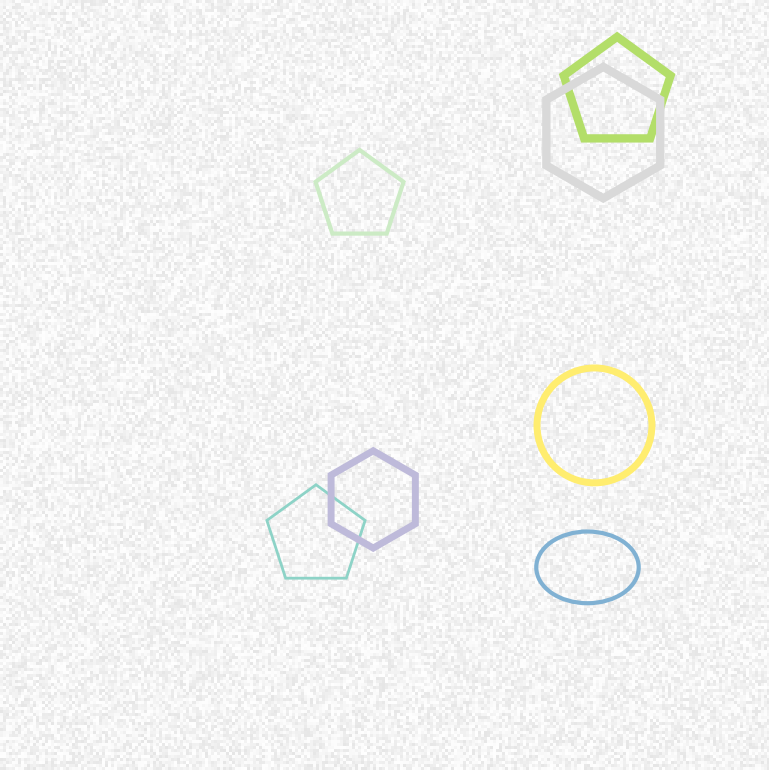[{"shape": "pentagon", "thickness": 1, "radius": 0.34, "center": [0.41, 0.303]}, {"shape": "hexagon", "thickness": 2.5, "radius": 0.32, "center": [0.485, 0.351]}, {"shape": "oval", "thickness": 1.5, "radius": 0.33, "center": [0.763, 0.263]}, {"shape": "pentagon", "thickness": 3, "radius": 0.36, "center": [0.802, 0.879]}, {"shape": "hexagon", "thickness": 3, "radius": 0.43, "center": [0.783, 0.828]}, {"shape": "pentagon", "thickness": 1.5, "radius": 0.3, "center": [0.467, 0.745]}, {"shape": "circle", "thickness": 2.5, "radius": 0.37, "center": [0.772, 0.448]}]